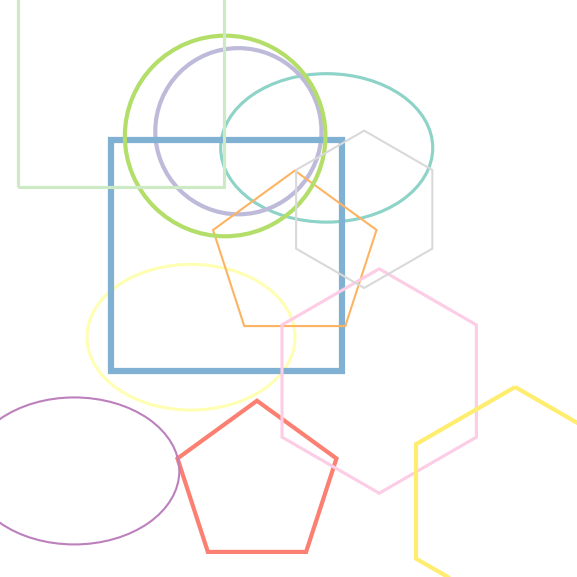[{"shape": "oval", "thickness": 1.5, "radius": 0.92, "center": [0.566, 0.743]}, {"shape": "oval", "thickness": 1.5, "radius": 0.9, "center": [0.331, 0.415]}, {"shape": "circle", "thickness": 2, "radius": 0.72, "center": [0.413, 0.772]}, {"shape": "pentagon", "thickness": 2, "radius": 0.72, "center": [0.445, 0.16]}, {"shape": "square", "thickness": 3, "radius": 1.0, "center": [0.393, 0.556]}, {"shape": "pentagon", "thickness": 1, "radius": 0.74, "center": [0.51, 0.555]}, {"shape": "circle", "thickness": 2, "radius": 0.87, "center": [0.39, 0.764]}, {"shape": "hexagon", "thickness": 1.5, "radius": 0.97, "center": [0.657, 0.339]}, {"shape": "hexagon", "thickness": 1, "radius": 0.68, "center": [0.631, 0.637]}, {"shape": "oval", "thickness": 1, "radius": 0.91, "center": [0.129, 0.184]}, {"shape": "square", "thickness": 1.5, "radius": 0.89, "center": [0.21, 0.853]}, {"shape": "hexagon", "thickness": 2, "radius": 0.99, "center": [0.892, 0.131]}]